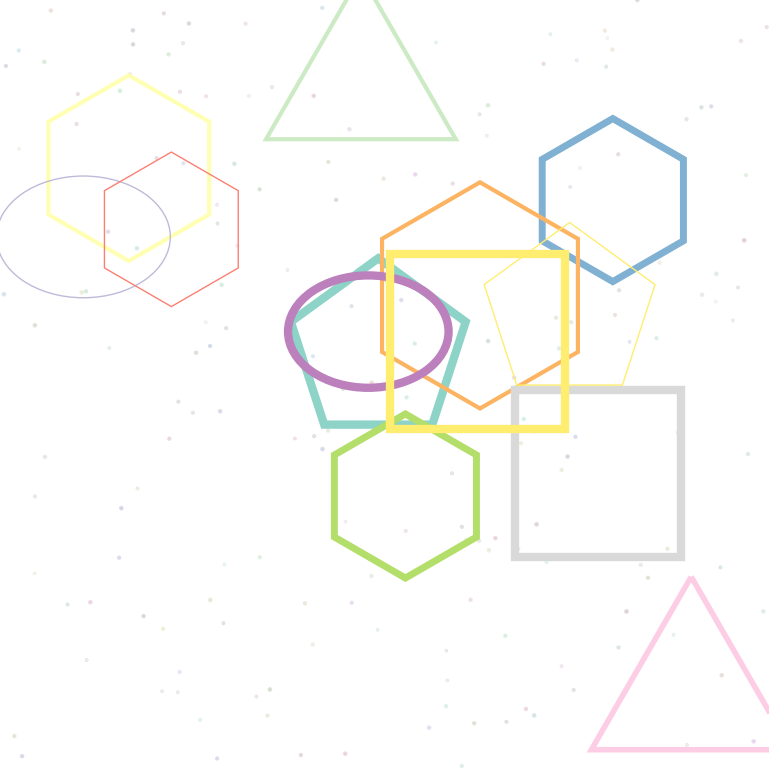[{"shape": "pentagon", "thickness": 3, "radius": 0.6, "center": [0.491, 0.545]}, {"shape": "hexagon", "thickness": 1.5, "radius": 0.6, "center": [0.167, 0.782]}, {"shape": "oval", "thickness": 0.5, "radius": 0.56, "center": [0.108, 0.692]}, {"shape": "hexagon", "thickness": 0.5, "radius": 0.5, "center": [0.223, 0.702]}, {"shape": "hexagon", "thickness": 2.5, "radius": 0.53, "center": [0.796, 0.74]}, {"shape": "hexagon", "thickness": 1.5, "radius": 0.73, "center": [0.623, 0.616]}, {"shape": "hexagon", "thickness": 2.5, "radius": 0.53, "center": [0.526, 0.356]}, {"shape": "triangle", "thickness": 2, "radius": 0.75, "center": [0.898, 0.101]}, {"shape": "square", "thickness": 3, "radius": 0.54, "center": [0.777, 0.385]}, {"shape": "oval", "thickness": 3, "radius": 0.52, "center": [0.478, 0.569]}, {"shape": "triangle", "thickness": 1.5, "radius": 0.71, "center": [0.469, 0.89]}, {"shape": "square", "thickness": 3, "radius": 0.57, "center": [0.62, 0.557]}, {"shape": "pentagon", "thickness": 0.5, "radius": 0.58, "center": [0.74, 0.594]}]